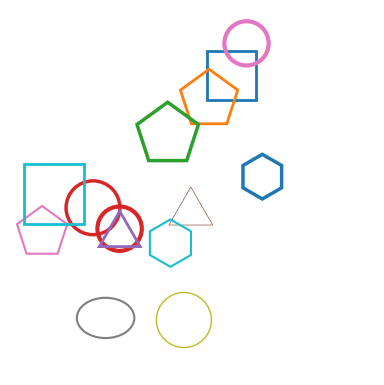[{"shape": "square", "thickness": 2, "radius": 0.32, "center": [0.601, 0.804]}, {"shape": "hexagon", "thickness": 2.5, "radius": 0.29, "center": [0.681, 0.541]}, {"shape": "pentagon", "thickness": 2, "radius": 0.39, "center": [0.543, 0.742]}, {"shape": "pentagon", "thickness": 2.5, "radius": 0.42, "center": [0.436, 0.651]}, {"shape": "circle", "thickness": 3, "radius": 0.29, "center": [0.311, 0.406]}, {"shape": "circle", "thickness": 2.5, "radius": 0.35, "center": [0.242, 0.46]}, {"shape": "triangle", "thickness": 2, "radius": 0.31, "center": [0.311, 0.39]}, {"shape": "triangle", "thickness": 0.5, "radius": 0.33, "center": [0.496, 0.448]}, {"shape": "pentagon", "thickness": 1.5, "radius": 0.34, "center": [0.109, 0.396]}, {"shape": "circle", "thickness": 3, "radius": 0.29, "center": [0.64, 0.887]}, {"shape": "oval", "thickness": 1.5, "radius": 0.37, "center": [0.274, 0.174]}, {"shape": "circle", "thickness": 1, "radius": 0.36, "center": [0.478, 0.169]}, {"shape": "hexagon", "thickness": 1.5, "radius": 0.31, "center": [0.443, 0.369]}, {"shape": "square", "thickness": 2, "radius": 0.39, "center": [0.141, 0.496]}]